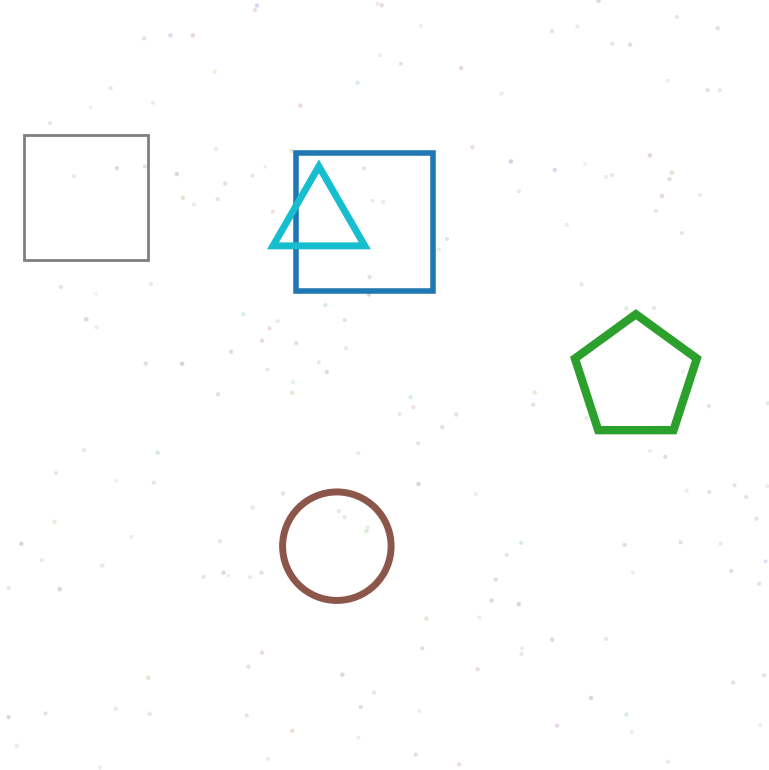[{"shape": "square", "thickness": 2, "radius": 0.45, "center": [0.474, 0.712]}, {"shape": "pentagon", "thickness": 3, "radius": 0.42, "center": [0.826, 0.509]}, {"shape": "circle", "thickness": 2.5, "radius": 0.35, "center": [0.437, 0.291]}, {"shape": "square", "thickness": 1, "radius": 0.4, "center": [0.112, 0.744]}, {"shape": "triangle", "thickness": 2.5, "radius": 0.34, "center": [0.414, 0.715]}]